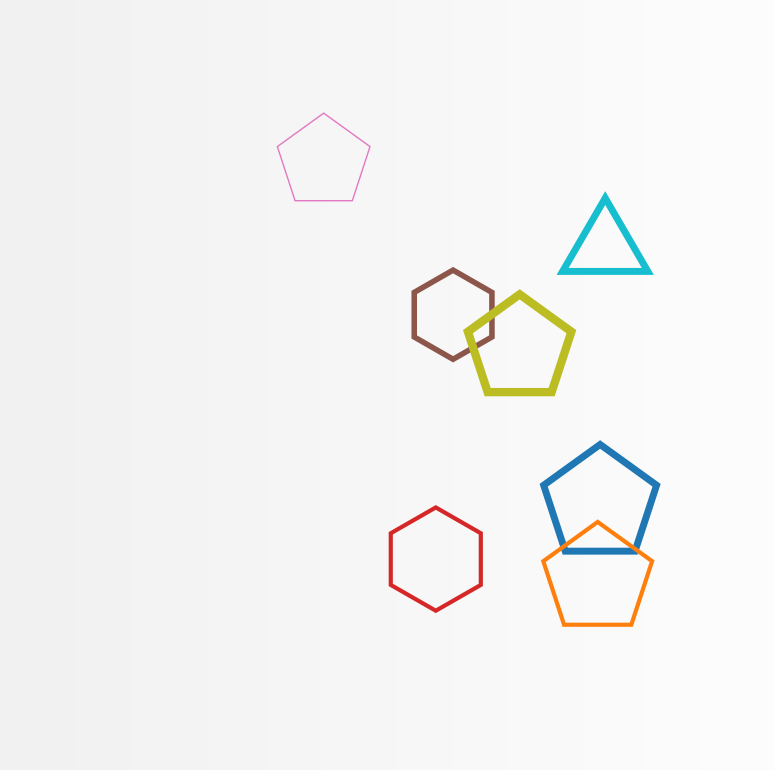[{"shape": "pentagon", "thickness": 2.5, "radius": 0.38, "center": [0.774, 0.346]}, {"shape": "pentagon", "thickness": 1.5, "radius": 0.37, "center": [0.771, 0.248]}, {"shape": "hexagon", "thickness": 1.5, "radius": 0.34, "center": [0.562, 0.274]}, {"shape": "hexagon", "thickness": 2, "radius": 0.29, "center": [0.585, 0.591]}, {"shape": "pentagon", "thickness": 0.5, "radius": 0.31, "center": [0.418, 0.79]}, {"shape": "pentagon", "thickness": 3, "radius": 0.35, "center": [0.671, 0.548]}, {"shape": "triangle", "thickness": 2.5, "radius": 0.32, "center": [0.781, 0.679]}]